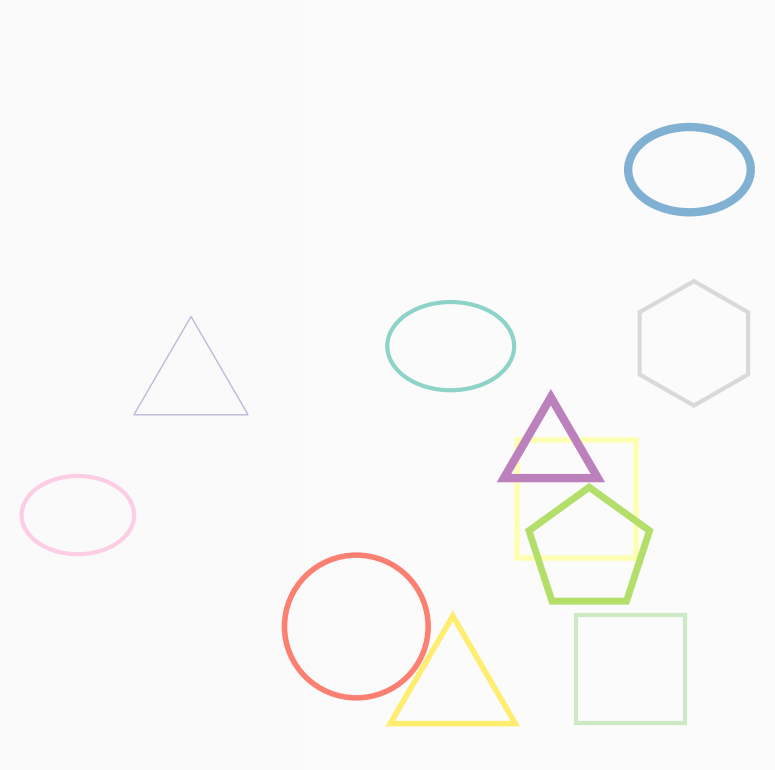[{"shape": "oval", "thickness": 1.5, "radius": 0.41, "center": [0.582, 0.55]}, {"shape": "square", "thickness": 2, "radius": 0.38, "center": [0.744, 0.352]}, {"shape": "triangle", "thickness": 0.5, "radius": 0.43, "center": [0.246, 0.504]}, {"shape": "circle", "thickness": 2, "radius": 0.46, "center": [0.46, 0.186]}, {"shape": "oval", "thickness": 3, "radius": 0.4, "center": [0.89, 0.78]}, {"shape": "pentagon", "thickness": 2.5, "radius": 0.41, "center": [0.76, 0.285]}, {"shape": "oval", "thickness": 1.5, "radius": 0.36, "center": [0.1, 0.331]}, {"shape": "hexagon", "thickness": 1.5, "radius": 0.4, "center": [0.895, 0.554]}, {"shape": "triangle", "thickness": 3, "radius": 0.35, "center": [0.711, 0.414]}, {"shape": "square", "thickness": 1.5, "radius": 0.35, "center": [0.813, 0.131]}, {"shape": "triangle", "thickness": 2, "radius": 0.47, "center": [0.584, 0.107]}]